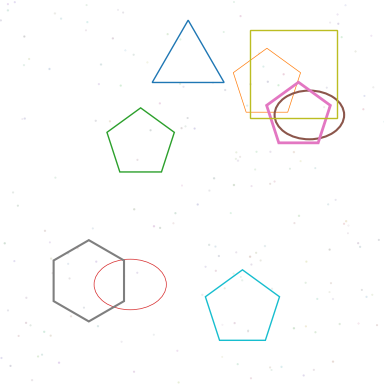[{"shape": "triangle", "thickness": 1, "radius": 0.54, "center": [0.489, 0.84]}, {"shape": "pentagon", "thickness": 0.5, "radius": 0.46, "center": [0.693, 0.783]}, {"shape": "pentagon", "thickness": 1, "radius": 0.46, "center": [0.365, 0.628]}, {"shape": "oval", "thickness": 0.5, "radius": 0.47, "center": [0.338, 0.261]}, {"shape": "oval", "thickness": 1.5, "radius": 0.45, "center": [0.804, 0.701]}, {"shape": "pentagon", "thickness": 2, "radius": 0.44, "center": [0.775, 0.699]}, {"shape": "hexagon", "thickness": 1.5, "radius": 0.53, "center": [0.231, 0.271]}, {"shape": "square", "thickness": 1, "radius": 0.57, "center": [0.763, 0.808]}, {"shape": "pentagon", "thickness": 1, "radius": 0.51, "center": [0.63, 0.198]}]